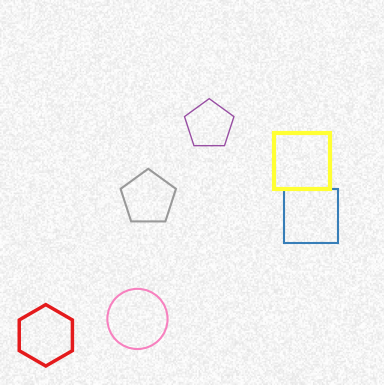[{"shape": "hexagon", "thickness": 2.5, "radius": 0.4, "center": [0.119, 0.129]}, {"shape": "square", "thickness": 1.5, "radius": 0.35, "center": [0.808, 0.439]}, {"shape": "pentagon", "thickness": 1, "radius": 0.34, "center": [0.543, 0.676]}, {"shape": "square", "thickness": 3, "radius": 0.36, "center": [0.785, 0.581]}, {"shape": "circle", "thickness": 1.5, "radius": 0.39, "center": [0.357, 0.172]}, {"shape": "pentagon", "thickness": 1.5, "radius": 0.38, "center": [0.385, 0.486]}]